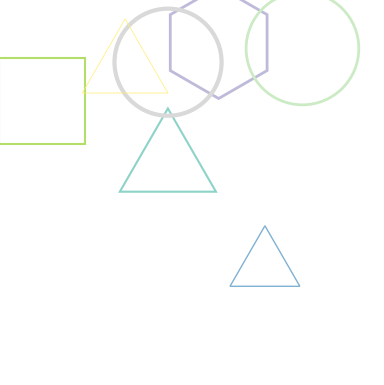[{"shape": "triangle", "thickness": 1.5, "radius": 0.72, "center": [0.436, 0.574]}, {"shape": "hexagon", "thickness": 2, "radius": 0.73, "center": [0.568, 0.889]}, {"shape": "triangle", "thickness": 1, "radius": 0.52, "center": [0.688, 0.309]}, {"shape": "square", "thickness": 1.5, "radius": 0.56, "center": [0.109, 0.738]}, {"shape": "circle", "thickness": 3, "radius": 0.7, "center": [0.436, 0.838]}, {"shape": "circle", "thickness": 2, "radius": 0.73, "center": [0.786, 0.874]}, {"shape": "triangle", "thickness": 0.5, "radius": 0.64, "center": [0.325, 0.823]}]